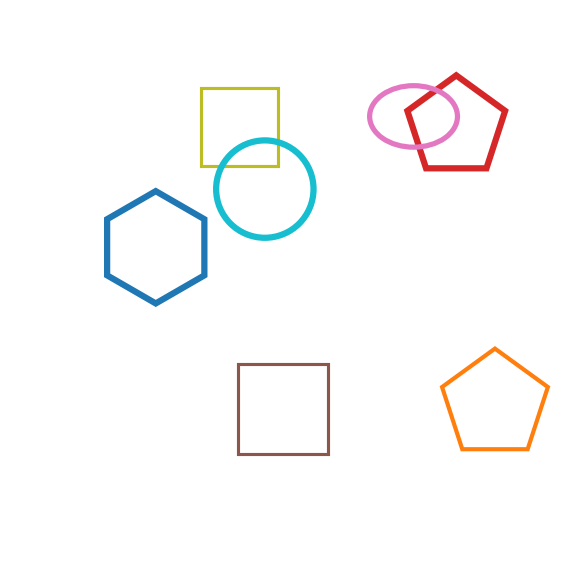[{"shape": "hexagon", "thickness": 3, "radius": 0.49, "center": [0.27, 0.571]}, {"shape": "pentagon", "thickness": 2, "radius": 0.48, "center": [0.857, 0.299]}, {"shape": "pentagon", "thickness": 3, "radius": 0.44, "center": [0.79, 0.78]}, {"shape": "square", "thickness": 1.5, "radius": 0.39, "center": [0.49, 0.291]}, {"shape": "oval", "thickness": 2.5, "radius": 0.38, "center": [0.716, 0.798]}, {"shape": "square", "thickness": 1.5, "radius": 0.34, "center": [0.414, 0.779]}, {"shape": "circle", "thickness": 3, "radius": 0.42, "center": [0.459, 0.672]}]